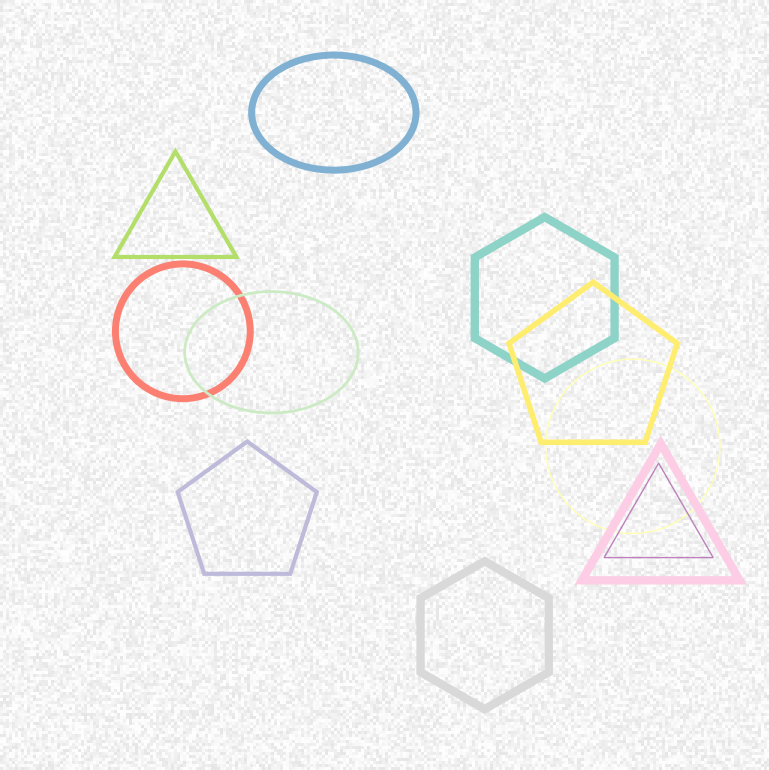[{"shape": "hexagon", "thickness": 3, "radius": 0.52, "center": [0.707, 0.613]}, {"shape": "circle", "thickness": 0.5, "radius": 0.57, "center": [0.822, 0.42]}, {"shape": "pentagon", "thickness": 1.5, "radius": 0.47, "center": [0.321, 0.332]}, {"shape": "circle", "thickness": 2.5, "radius": 0.44, "center": [0.237, 0.57]}, {"shape": "oval", "thickness": 2.5, "radius": 0.53, "center": [0.434, 0.854]}, {"shape": "triangle", "thickness": 1.5, "radius": 0.46, "center": [0.228, 0.712]}, {"shape": "triangle", "thickness": 3, "radius": 0.59, "center": [0.858, 0.305]}, {"shape": "hexagon", "thickness": 3, "radius": 0.48, "center": [0.629, 0.175]}, {"shape": "triangle", "thickness": 0.5, "radius": 0.41, "center": [0.855, 0.317]}, {"shape": "oval", "thickness": 1, "radius": 0.56, "center": [0.353, 0.543]}, {"shape": "pentagon", "thickness": 2, "radius": 0.57, "center": [0.77, 0.519]}]